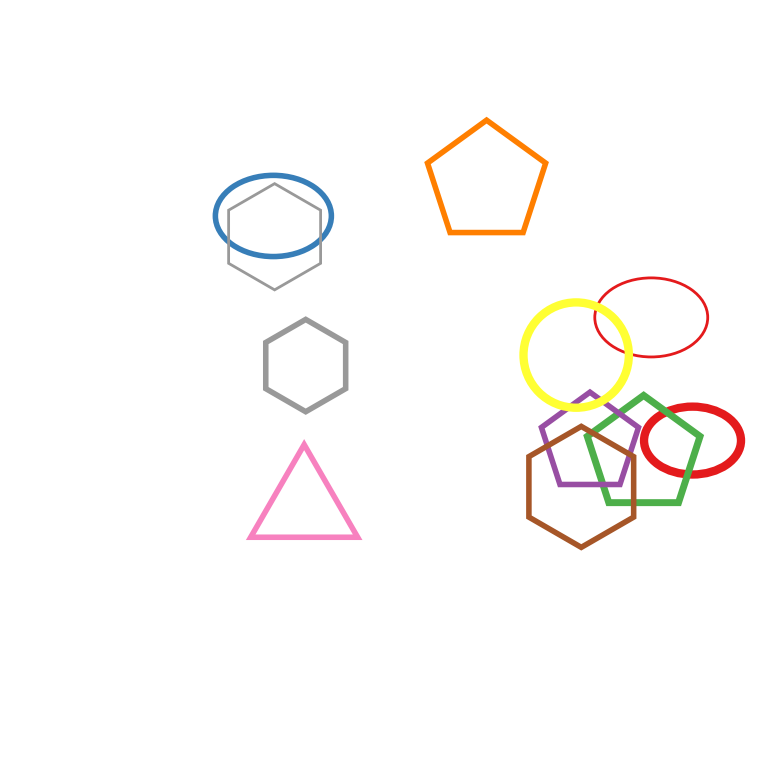[{"shape": "oval", "thickness": 3, "radius": 0.31, "center": [0.899, 0.428]}, {"shape": "oval", "thickness": 1, "radius": 0.37, "center": [0.846, 0.588]}, {"shape": "oval", "thickness": 2, "radius": 0.38, "center": [0.355, 0.72]}, {"shape": "pentagon", "thickness": 2.5, "radius": 0.38, "center": [0.836, 0.409]}, {"shape": "pentagon", "thickness": 2, "radius": 0.33, "center": [0.766, 0.424]}, {"shape": "pentagon", "thickness": 2, "radius": 0.4, "center": [0.632, 0.763]}, {"shape": "circle", "thickness": 3, "radius": 0.34, "center": [0.748, 0.539]}, {"shape": "hexagon", "thickness": 2, "radius": 0.39, "center": [0.755, 0.368]}, {"shape": "triangle", "thickness": 2, "radius": 0.4, "center": [0.395, 0.342]}, {"shape": "hexagon", "thickness": 2, "radius": 0.3, "center": [0.397, 0.525]}, {"shape": "hexagon", "thickness": 1, "radius": 0.34, "center": [0.357, 0.693]}]